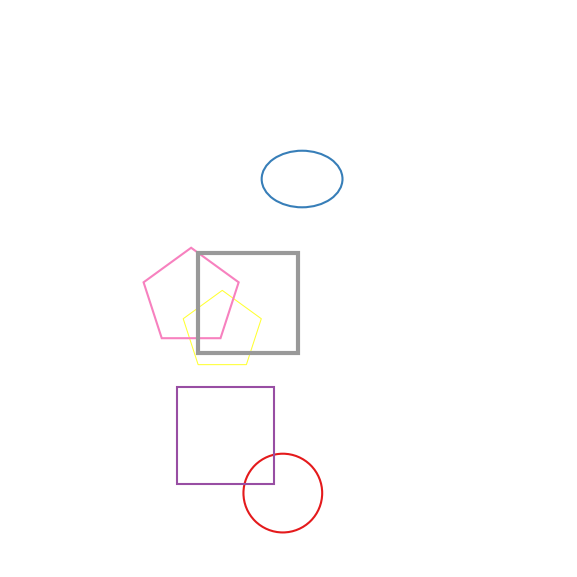[{"shape": "circle", "thickness": 1, "radius": 0.34, "center": [0.49, 0.145]}, {"shape": "oval", "thickness": 1, "radius": 0.35, "center": [0.523, 0.689]}, {"shape": "square", "thickness": 1, "radius": 0.42, "center": [0.391, 0.245]}, {"shape": "pentagon", "thickness": 0.5, "radius": 0.36, "center": [0.385, 0.425]}, {"shape": "pentagon", "thickness": 1, "radius": 0.43, "center": [0.331, 0.484]}, {"shape": "square", "thickness": 2, "radius": 0.43, "center": [0.429, 0.474]}]